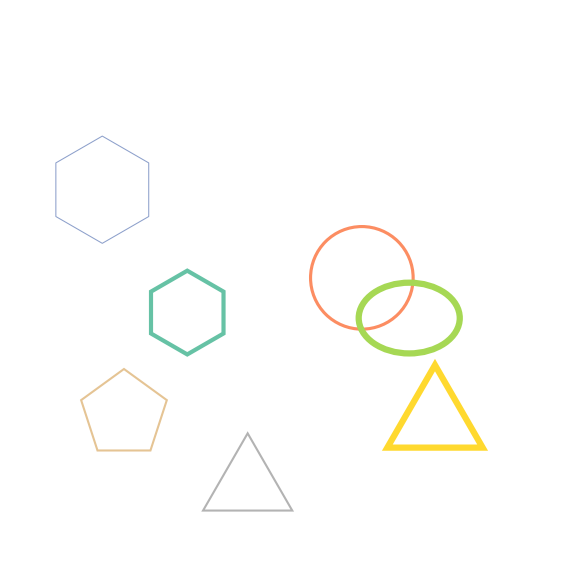[{"shape": "hexagon", "thickness": 2, "radius": 0.36, "center": [0.324, 0.458]}, {"shape": "circle", "thickness": 1.5, "radius": 0.44, "center": [0.627, 0.518]}, {"shape": "hexagon", "thickness": 0.5, "radius": 0.46, "center": [0.177, 0.671]}, {"shape": "oval", "thickness": 3, "radius": 0.44, "center": [0.709, 0.448]}, {"shape": "triangle", "thickness": 3, "radius": 0.48, "center": [0.753, 0.272]}, {"shape": "pentagon", "thickness": 1, "radius": 0.39, "center": [0.215, 0.282]}, {"shape": "triangle", "thickness": 1, "radius": 0.45, "center": [0.429, 0.16]}]